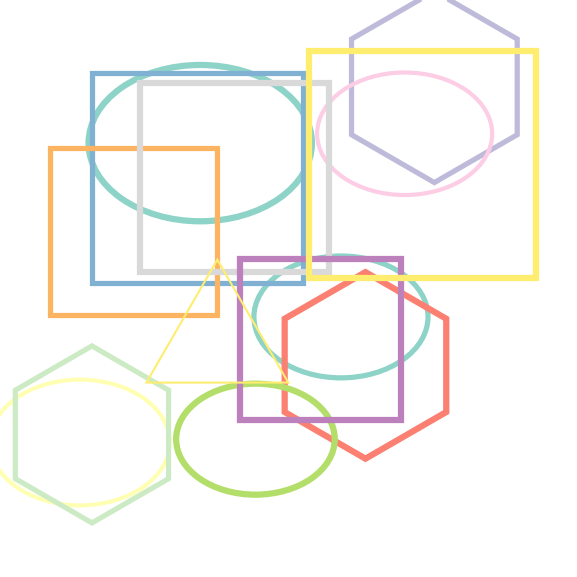[{"shape": "oval", "thickness": 3, "radius": 0.97, "center": [0.347, 0.751]}, {"shape": "oval", "thickness": 2.5, "radius": 0.75, "center": [0.59, 0.45]}, {"shape": "oval", "thickness": 2, "radius": 0.78, "center": [0.138, 0.233]}, {"shape": "hexagon", "thickness": 2.5, "radius": 0.83, "center": [0.752, 0.849]}, {"shape": "hexagon", "thickness": 3, "radius": 0.81, "center": [0.633, 0.366]}, {"shape": "square", "thickness": 2.5, "radius": 0.91, "center": [0.342, 0.691]}, {"shape": "square", "thickness": 2.5, "radius": 0.72, "center": [0.231, 0.599]}, {"shape": "oval", "thickness": 3, "radius": 0.69, "center": [0.442, 0.239]}, {"shape": "oval", "thickness": 2, "radius": 0.76, "center": [0.701, 0.768]}, {"shape": "square", "thickness": 3, "radius": 0.82, "center": [0.406, 0.692]}, {"shape": "square", "thickness": 3, "radius": 0.7, "center": [0.555, 0.411]}, {"shape": "hexagon", "thickness": 2.5, "radius": 0.77, "center": [0.159, 0.247]}, {"shape": "square", "thickness": 3, "radius": 0.98, "center": [0.731, 0.715]}, {"shape": "triangle", "thickness": 1, "radius": 0.71, "center": [0.376, 0.408]}]